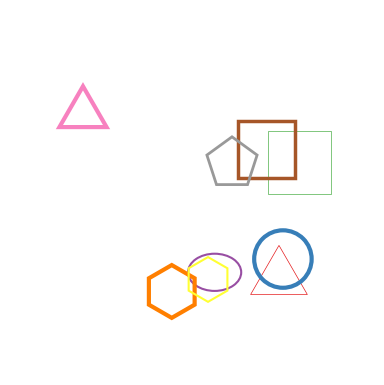[{"shape": "triangle", "thickness": 0.5, "radius": 0.43, "center": [0.725, 0.278]}, {"shape": "circle", "thickness": 3, "radius": 0.37, "center": [0.735, 0.327]}, {"shape": "square", "thickness": 0.5, "radius": 0.41, "center": [0.777, 0.577]}, {"shape": "oval", "thickness": 1.5, "radius": 0.35, "center": [0.557, 0.293]}, {"shape": "hexagon", "thickness": 3, "radius": 0.34, "center": [0.446, 0.243]}, {"shape": "hexagon", "thickness": 1.5, "radius": 0.29, "center": [0.54, 0.274]}, {"shape": "square", "thickness": 2.5, "radius": 0.37, "center": [0.692, 0.612]}, {"shape": "triangle", "thickness": 3, "radius": 0.35, "center": [0.216, 0.705]}, {"shape": "pentagon", "thickness": 2, "radius": 0.34, "center": [0.603, 0.576]}]